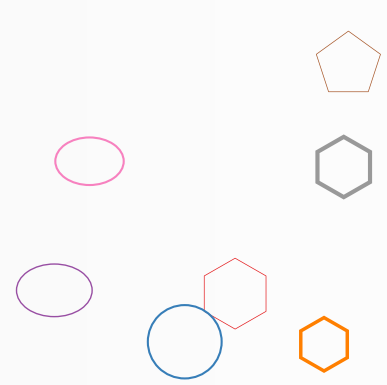[{"shape": "hexagon", "thickness": 0.5, "radius": 0.46, "center": [0.607, 0.237]}, {"shape": "circle", "thickness": 1.5, "radius": 0.48, "center": [0.477, 0.112]}, {"shape": "oval", "thickness": 1, "radius": 0.49, "center": [0.14, 0.246]}, {"shape": "hexagon", "thickness": 2.5, "radius": 0.35, "center": [0.836, 0.106]}, {"shape": "pentagon", "thickness": 0.5, "radius": 0.44, "center": [0.899, 0.832]}, {"shape": "oval", "thickness": 1.5, "radius": 0.44, "center": [0.231, 0.581]}, {"shape": "hexagon", "thickness": 3, "radius": 0.39, "center": [0.887, 0.566]}]